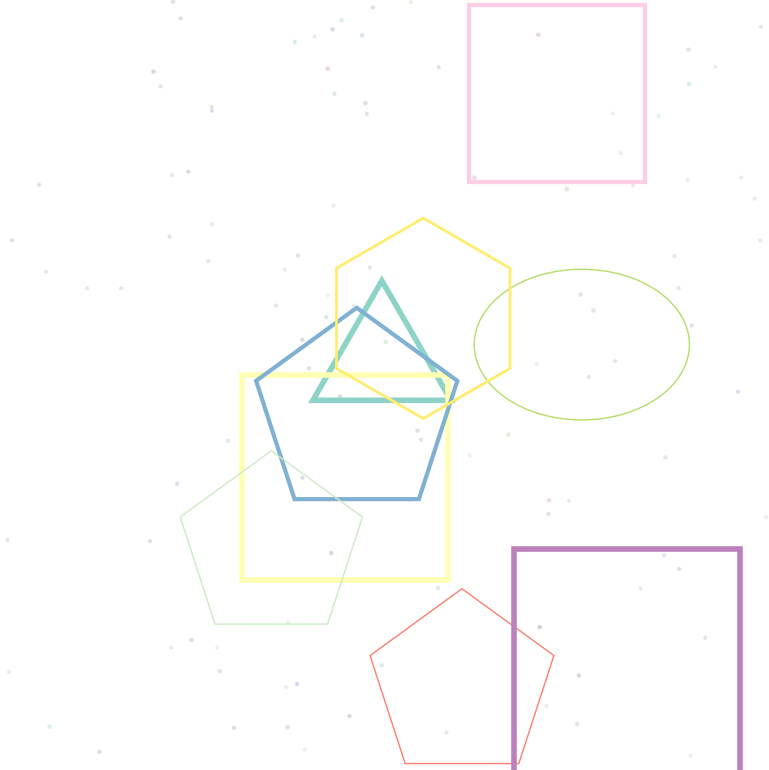[{"shape": "triangle", "thickness": 2, "radius": 0.52, "center": [0.496, 0.532]}, {"shape": "square", "thickness": 2, "radius": 0.67, "center": [0.448, 0.38]}, {"shape": "pentagon", "thickness": 0.5, "radius": 0.63, "center": [0.6, 0.11]}, {"shape": "pentagon", "thickness": 1.5, "radius": 0.69, "center": [0.463, 0.463]}, {"shape": "oval", "thickness": 0.5, "radius": 0.7, "center": [0.756, 0.552]}, {"shape": "square", "thickness": 1.5, "radius": 0.57, "center": [0.723, 0.879]}, {"shape": "square", "thickness": 2, "radius": 0.73, "center": [0.814, 0.141]}, {"shape": "pentagon", "thickness": 0.5, "radius": 0.62, "center": [0.352, 0.29]}, {"shape": "hexagon", "thickness": 1, "radius": 0.65, "center": [0.55, 0.587]}]